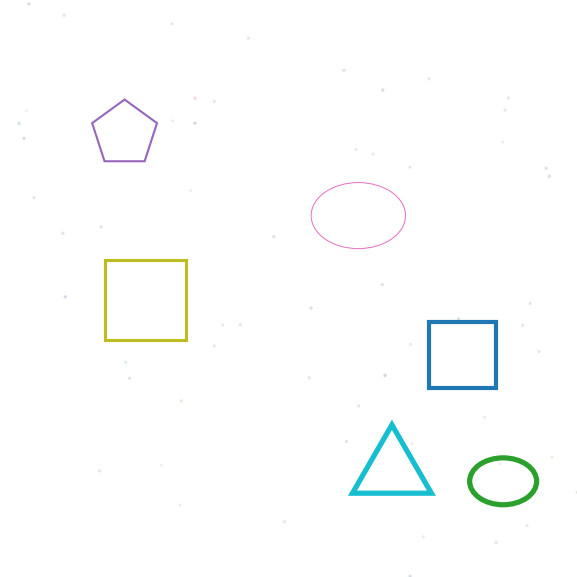[{"shape": "square", "thickness": 2, "radius": 0.29, "center": [0.801, 0.385]}, {"shape": "oval", "thickness": 2.5, "radius": 0.29, "center": [0.871, 0.166]}, {"shape": "pentagon", "thickness": 1, "radius": 0.3, "center": [0.216, 0.768]}, {"shape": "oval", "thickness": 0.5, "radius": 0.41, "center": [0.62, 0.626]}, {"shape": "square", "thickness": 1.5, "radius": 0.35, "center": [0.252, 0.48]}, {"shape": "triangle", "thickness": 2.5, "radius": 0.39, "center": [0.679, 0.185]}]